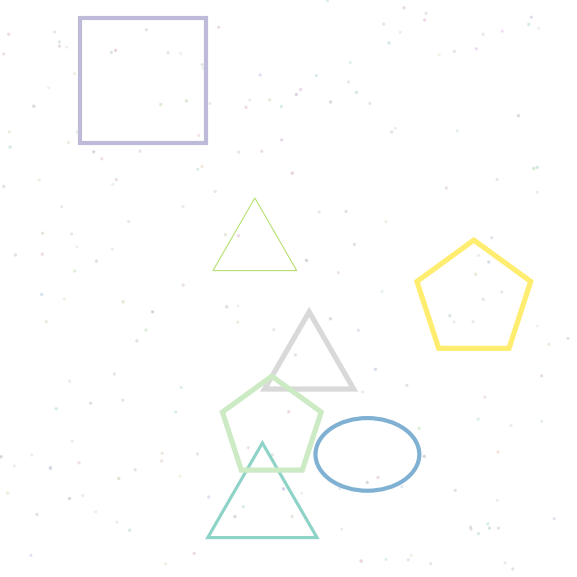[{"shape": "triangle", "thickness": 1.5, "radius": 0.55, "center": [0.454, 0.123]}, {"shape": "square", "thickness": 2, "radius": 0.54, "center": [0.248, 0.86]}, {"shape": "oval", "thickness": 2, "radius": 0.45, "center": [0.636, 0.212]}, {"shape": "triangle", "thickness": 0.5, "radius": 0.42, "center": [0.441, 0.572]}, {"shape": "triangle", "thickness": 2.5, "radius": 0.45, "center": [0.535, 0.37]}, {"shape": "pentagon", "thickness": 2.5, "radius": 0.45, "center": [0.471, 0.258]}, {"shape": "pentagon", "thickness": 2.5, "radius": 0.52, "center": [0.82, 0.48]}]